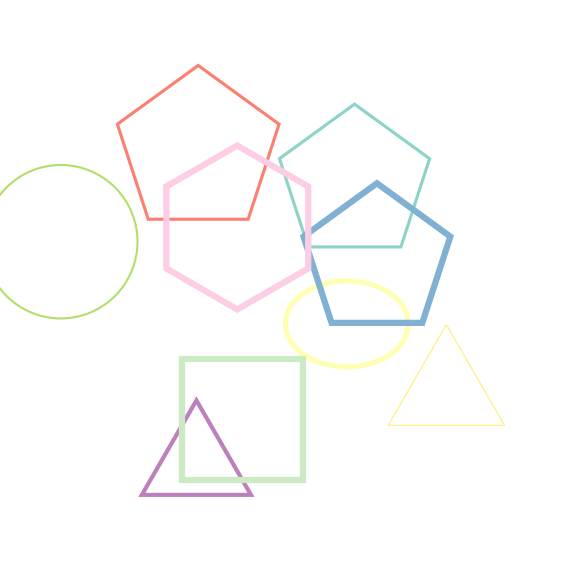[{"shape": "pentagon", "thickness": 1.5, "radius": 0.68, "center": [0.614, 0.682]}, {"shape": "oval", "thickness": 2.5, "radius": 0.53, "center": [0.601, 0.438]}, {"shape": "pentagon", "thickness": 1.5, "radius": 0.74, "center": [0.343, 0.739]}, {"shape": "pentagon", "thickness": 3, "radius": 0.67, "center": [0.653, 0.548]}, {"shape": "circle", "thickness": 1, "radius": 0.66, "center": [0.105, 0.581]}, {"shape": "hexagon", "thickness": 3, "radius": 0.71, "center": [0.411, 0.605]}, {"shape": "triangle", "thickness": 2, "radius": 0.55, "center": [0.34, 0.197]}, {"shape": "square", "thickness": 3, "radius": 0.53, "center": [0.42, 0.273]}, {"shape": "triangle", "thickness": 0.5, "radius": 0.58, "center": [0.773, 0.321]}]